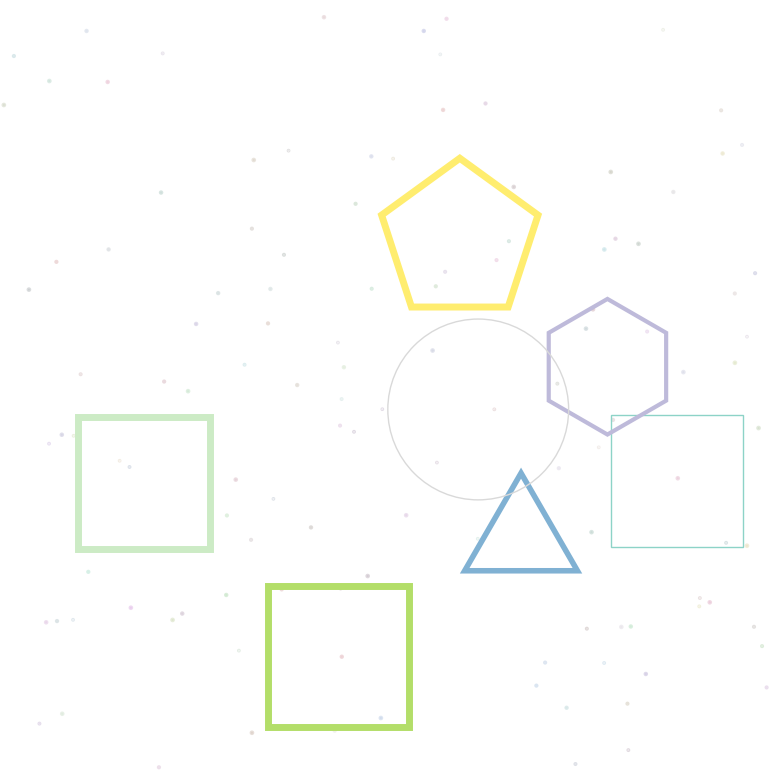[{"shape": "square", "thickness": 0.5, "radius": 0.43, "center": [0.879, 0.376]}, {"shape": "hexagon", "thickness": 1.5, "radius": 0.44, "center": [0.789, 0.524]}, {"shape": "triangle", "thickness": 2, "radius": 0.42, "center": [0.677, 0.301]}, {"shape": "square", "thickness": 2.5, "radius": 0.46, "center": [0.44, 0.147]}, {"shape": "circle", "thickness": 0.5, "radius": 0.59, "center": [0.621, 0.468]}, {"shape": "square", "thickness": 2.5, "radius": 0.43, "center": [0.187, 0.373]}, {"shape": "pentagon", "thickness": 2.5, "radius": 0.53, "center": [0.597, 0.688]}]